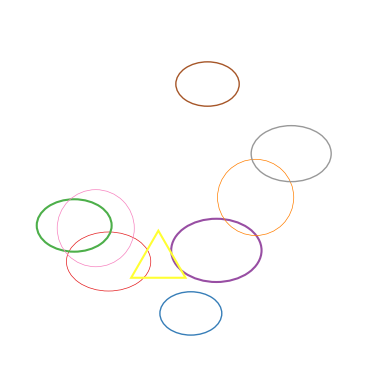[{"shape": "oval", "thickness": 0.5, "radius": 0.55, "center": [0.282, 0.321]}, {"shape": "oval", "thickness": 1, "radius": 0.4, "center": [0.496, 0.186]}, {"shape": "oval", "thickness": 1.5, "radius": 0.49, "center": [0.193, 0.414]}, {"shape": "oval", "thickness": 1.5, "radius": 0.59, "center": [0.562, 0.35]}, {"shape": "circle", "thickness": 0.5, "radius": 0.49, "center": [0.664, 0.487]}, {"shape": "triangle", "thickness": 1.5, "radius": 0.41, "center": [0.411, 0.319]}, {"shape": "oval", "thickness": 1, "radius": 0.41, "center": [0.539, 0.782]}, {"shape": "circle", "thickness": 0.5, "radius": 0.5, "center": [0.249, 0.407]}, {"shape": "oval", "thickness": 1, "radius": 0.52, "center": [0.756, 0.601]}]